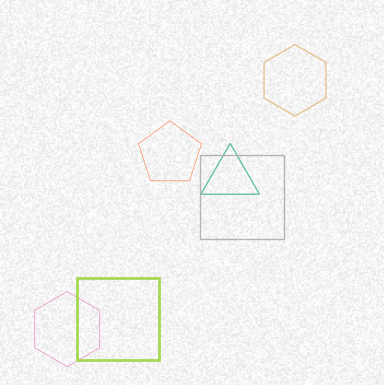[{"shape": "triangle", "thickness": 1, "radius": 0.44, "center": [0.598, 0.539]}, {"shape": "pentagon", "thickness": 0.5, "radius": 0.43, "center": [0.441, 0.6]}, {"shape": "hexagon", "thickness": 0.5, "radius": 0.49, "center": [0.175, 0.145]}, {"shape": "square", "thickness": 2, "radius": 0.53, "center": [0.307, 0.171]}, {"shape": "hexagon", "thickness": 1, "radius": 0.46, "center": [0.766, 0.791]}, {"shape": "square", "thickness": 1, "radius": 0.54, "center": [0.629, 0.489]}]